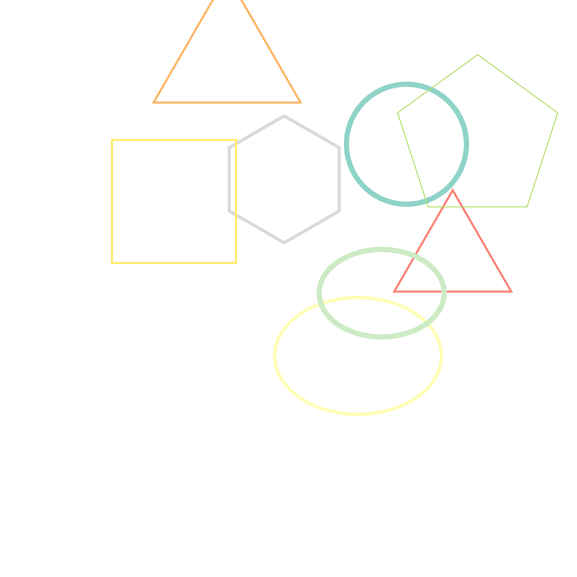[{"shape": "circle", "thickness": 2.5, "radius": 0.52, "center": [0.704, 0.749]}, {"shape": "oval", "thickness": 1.5, "radius": 0.72, "center": [0.62, 0.383]}, {"shape": "triangle", "thickness": 1, "radius": 0.59, "center": [0.784, 0.553]}, {"shape": "triangle", "thickness": 1, "radius": 0.74, "center": [0.393, 0.895]}, {"shape": "pentagon", "thickness": 0.5, "radius": 0.73, "center": [0.827, 0.759]}, {"shape": "hexagon", "thickness": 1.5, "radius": 0.55, "center": [0.492, 0.689]}, {"shape": "oval", "thickness": 2.5, "radius": 0.54, "center": [0.661, 0.491]}, {"shape": "square", "thickness": 1, "radius": 0.53, "center": [0.301, 0.65]}]